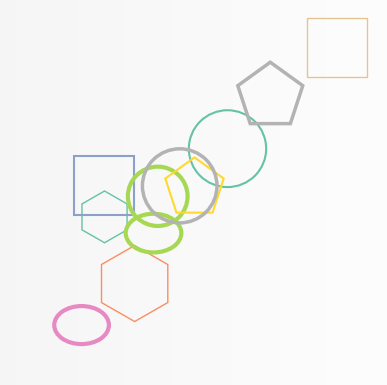[{"shape": "hexagon", "thickness": 1, "radius": 0.34, "center": [0.27, 0.437]}, {"shape": "circle", "thickness": 1.5, "radius": 0.5, "center": [0.587, 0.614]}, {"shape": "hexagon", "thickness": 1, "radius": 0.49, "center": [0.347, 0.264]}, {"shape": "square", "thickness": 1.5, "radius": 0.39, "center": [0.269, 0.518]}, {"shape": "oval", "thickness": 3, "radius": 0.35, "center": [0.211, 0.156]}, {"shape": "circle", "thickness": 3, "radius": 0.39, "center": [0.407, 0.49]}, {"shape": "oval", "thickness": 3, "radius": 0.36, "center": [0.396, 0.395]}, {"shape": "pentagon", "thickness": 1.5, "radius": 0.4, "center": [0.502, 0.512]}, {"shape": "square", "thickness": 1, "radius": 0.38, "center": [0.87, 0.877]}, {"shape": "circle", "thickness": 2.5, "radius": 0.48, "center": [0.464, 0.517]}, {"shape": "pentagon", "thickness": 2.5, "radius": 0.44, "center": [0.697, 0.75]}]